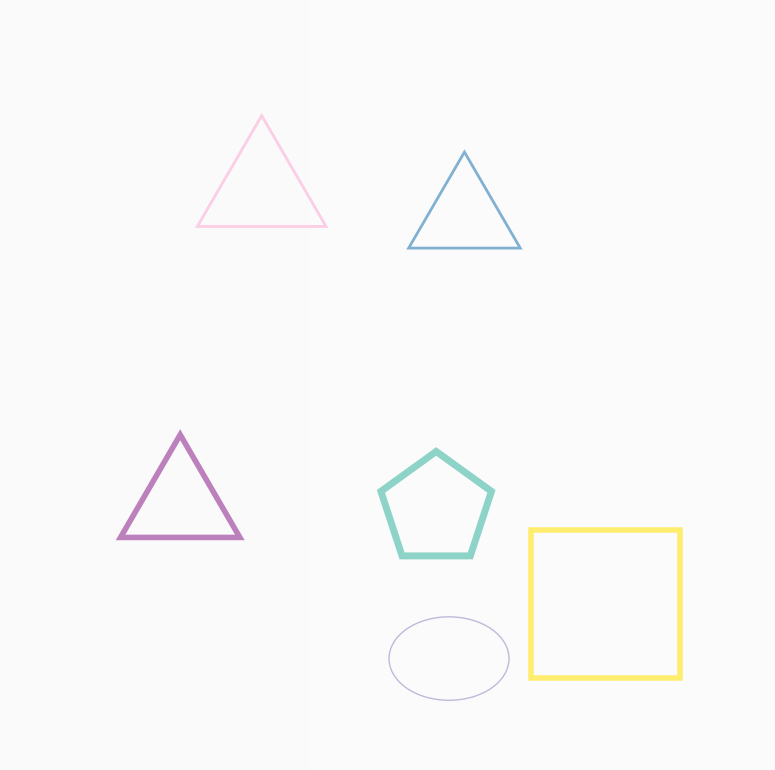[{"shape": "pentagon", "thickness": 2.5, "radius": 0.37, "center": [0.563, 0.339]}, {"shape": "oval", "thickness": 0.5, "radius": 0.39, "center": [0.579, 0.145]}, {"shape": "triangle", "thickness": 1, "radius": 0.42, "center": [0.599, 0.719]}, {"shape": "triangle", "thickness": 1, "radius": 0.48, "center": [0.338, 0.754]}, {"shape": "triangle", "thickness": 2, "radius": 0.44, "center": [0.233, 0.346]}, {"shape": "square", "thickness": 2, "radius": 0.48, "center": [0.781, 0.215]}]